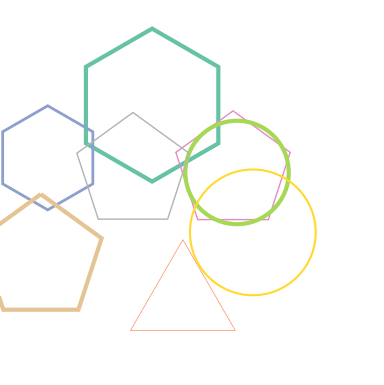[{"shape": "hexagon", "thickness": 3, "radius": 0.99, "center": [0.395, 0.727]}, {"shape": "triangle", "thickness": 0.5, "radius": 0.79, "center": [0.475, 0.22]}, {"shape": "hexagon", "thickness": 2, "radius": 0.68, "center": [0.124, 0.59]}, {"shape": "pentagon", "thickness": 1, "radius": 0.78, "center": [0.605, 0.556]}, {"shape": "circle", "thickness": 3, "radius": 0.67, "center": [0.616, 0.552]}, {"shape": "circle", "thickness": 1.5, "radius": 0.82, "center": [0.657, 0.396]}, {"shape": "pentagon", "thickness": 3, "radius": 0.83, "center": [0.106, 0.33]}, {"shape": "pentagon", "thickness": 1, "radius": 0.77, "center": [0.345, 0.555]}]